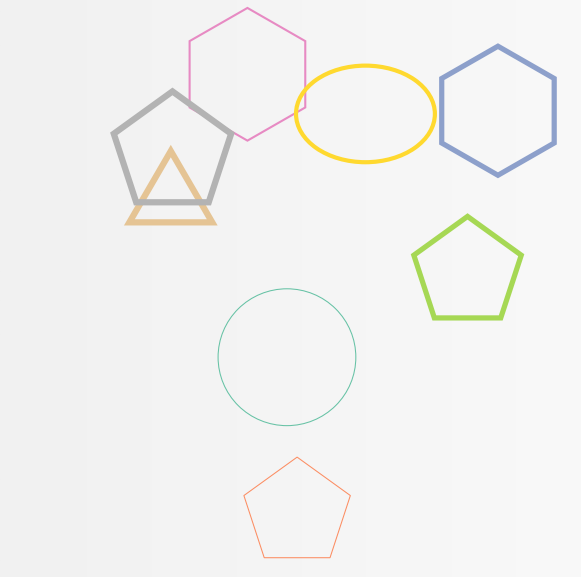[{"shape": "circle", "thickness": 0.5, "radius": 0.59, "center": [0.494, 0.381]}, {"shape": "pentagon", "thickness": 0.5, "radius": 0.48, "center": [0.511, 0.111]}, {"shape": "hexagon", "thickness": 2.5, "radius": 0.56, "center": [0.857, 0.807]}, {"shape": "hexagon", "thickness": 1, "radius": 0.57, "center": [0.426, 0.87]}, {"shape": "pentagon", "thickness": 2.5, "radius": 0.49, "center": [0.804, 0.527]}, {"shape": "oval", "thickness": 2, "radius": 0.6, "center": [0.629, 0.802]}, {"shape": "triangle", "thickness": 3, "radius": 0.41, "center": [0.294, 0.655]}, {"shape": "pentagon", "thickness": 3, "radius": 0.53, "center": [0.297, 0.735]}]